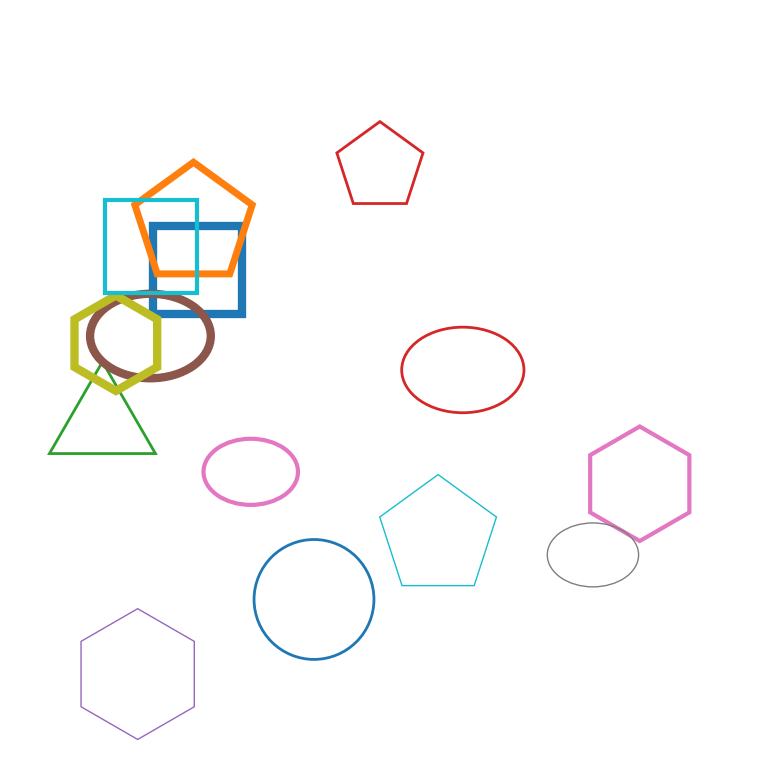[{"shape": "circle", "thickness": 1, "radius": 0.39, "center": [0.408, 0.221]}, {"shape": "square", "thickness": 3, "radius": 0.29, "center": [0.256, 0.649]}, {"shape": "pentagon", "thickness": 2.5, "radius": 0.4, "center": [0.251, 0.709]}, {"shape": "triangle", "thickness": 1, "radius": 0.4, "center": [0.133, 0.451]}, {"shape": "pentagon", "thickness": 1, "radius": 0.29, "center": [0.493, 0.783]}, {"shape": "oval", "thickness": 1, "radius": 0.4, "center": [0.601, 0.52]}, {"shape": "hexagon", "thickness": 0.5, "radius": 0.42, "center": [0.179, 0.125]}, {"shape": "oval", "thickness": 3, "radius": 0.39, "center": [0.195, 0.564]}, {"shape": "hexagon", "thickness": 1.5, "radius": 0.37, "center": [0.831, 0.372]}, {"shape": "oval", "thickness": 1.5, "radius": 0.31, "center": [0.326, 0.387]}, {"shape": "oval", "thickness": 0.5, "radius": 0.3, "center": [0.77, 0.279]}, {"shape": "hexagon", "thickness": 3, "radius": 0.31, "center": [0.15, 0.554]}, {"shape": "pentagon", "thickness": 0.5, "radius": 0.4, "center": [0.569, 0.304]}, {"shape": "square", "thickness": 1.5, "radius": 0.3, "center": [0.196, 0.68]}]